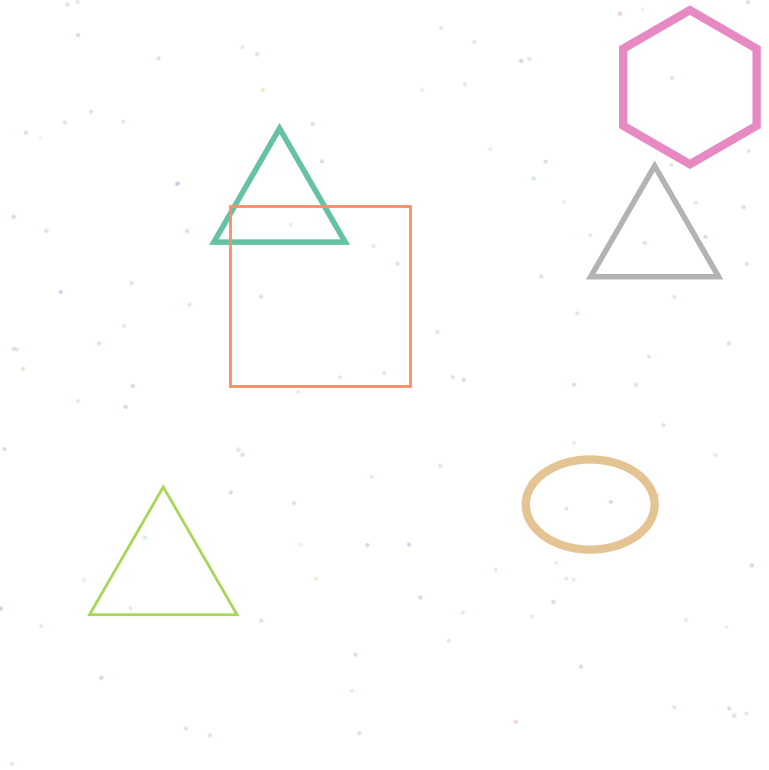[{"shape": "triangle", "thickness": 2, "radius": 0.49, "center": [0.363, 0.735]}, {"shape": "square", "thickness": 1, "radius": 0.58, "center": [0.415, 0.615]}, {"shape": "hexagon", "thickness": 3, "radius": 0.5, "center": [0.896, 0.887]}, {"shape": "triangle", "thickness": 1, "radius": 0.55, "center": [0.212, 0.257]}, {"shape": "oval", "thickness": 3, "radius": 0.42, "center": [0.766, 0.345]}, {"shape": "triangle", "thickness": 2, "radius": 0.48, "center": [0.85, 0.689]}]